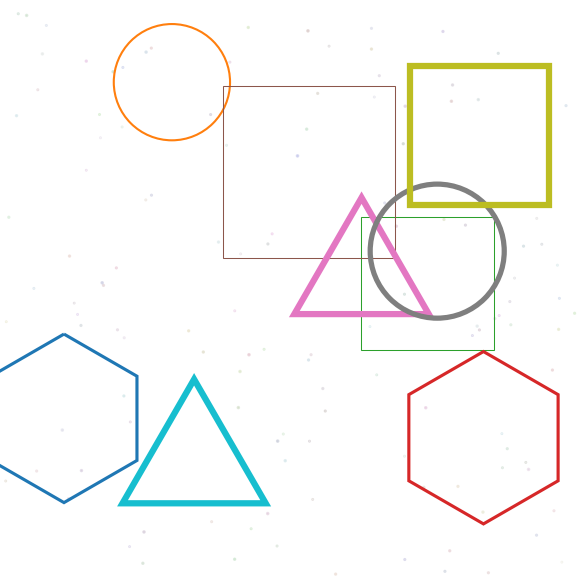[{"shape": "hexagon", "thickness": 1.5, "radius": 0.73, "center": [0.111, 0.275]}, {"shape": "circle", "thickness": 1, "radius": 0.5, "center": [0.298, 0.857]}, {"shape": "square", "thickness": 0.5, "radius": 0.58, "center": [0.74, 0.508]}, {"shape": "hexagon", "thickness": 1.5, "radius": 0.75, "center": [0.837, 0.241]}, {"shape": "square", "thickness": 0.5, "radius": 0.74, "center": [0.535, 0.7]}, {"shape": "triangle", "thickness": 3, "radius": 0.67, "center": [0.626, 0.522]}, {"shape": "circle", "thickness": 2.5, "radius": 0.58, "center": [0.757, 0.564]}, {"shape": "square", "thickness": 3, "radius": 0.6, "center": [0.83, 0.765]}, {"shape": "triangle", "thickness": 3, "radius": 0.72, "center": [0.336, 0.199]}]